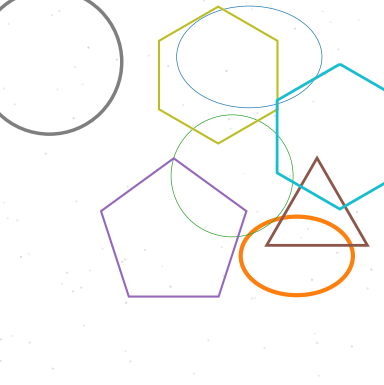[{"shape": "oval", "thickness": 0.5, "radius": 0.94, "center": [0.647, 0.852]}, {"shape": "oval", "thickness": 3, "radius": 0.73, "center": [0.771, 0.335]}, {"shape": "circle", "thickness": 0.5, "radius": 0.79, "center": [0.603, 0.543]}, {"shape": "pentagon", "thickness": 1.5, "radius": 0.99, "center": [0.451, 0.39]}, {"shape": "triangle", "thickness": 2, "radius": 0.76, "center": [0.823, 0.438]}, {"shape": "circle", "thickness": 2.5, "radius": 0.94, "center": [0.129, 0.839]}, {"shape": "hexagon", "thickness": 1.5, "radius": 0.89, "center": [0.567, 0.805]}, {"shape": "hexagon", "thickness": 2, "radius": 0.94, "center": [0.883, 0.645]}]